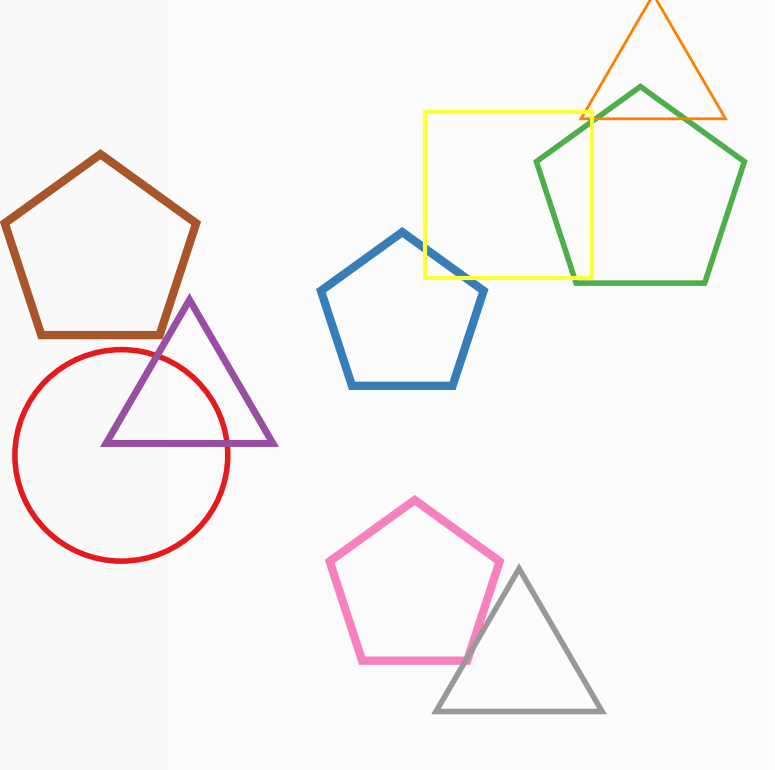[{"shape": "circle", "thickness": 2, "radius": 0.69, "center": [0.157, 0.409]}, {"shape": "pentagon", "thickness": 3, "radius": 0.55, "center": [0.519, 0.588]}, {"shape": "pentagon", "thickness": 2, "radius": 0.71, "center": [0.826, 0.746]}, {"shape": "triangle", "thickness": 2.5, "radius": 0.62, "center": [0.245, 0.486]}, {"shape": "triangle", "thickness": 1, "radius": 0.54, "center": [0.843, 0.9]}, {"shape": "square", "thickness": 1.5, "radius": 0.54, "center": [0.656, 0.747]}, {"shape": "pentagon", "thickness": 3, "radius": 0.65, "center": [0.13, 0.67]}, {"shape": "pentagon", "thickness": 3, "radius": 0.58, "center": [0.535, 0.235]}, {"shape": "triangle", "thickness": 2, "radius": 0.62, "center": [0.67, 0.138]}]